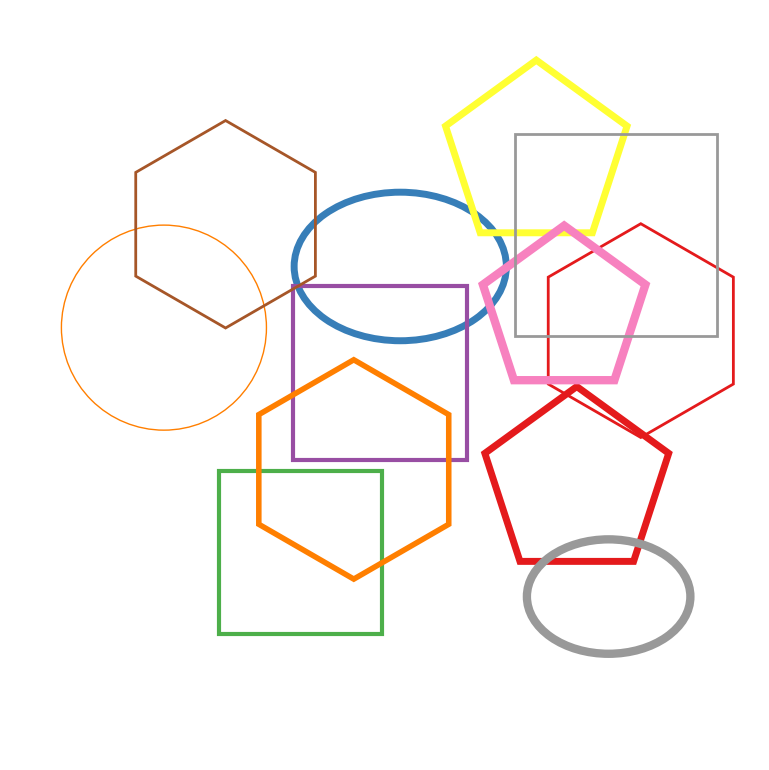[{"shape": "pentagon", "thickness": 2.5, "radius": 0.63, "center": [0.749, 0.372]}, {"shape": "hexagon", "thickness": 1, "radius": 0.69, "center": [0.832, 0.571]}, {"shape": "oval", "thickness": 2.5, "radius": 0.69, "center": [0.52, 0.654]}, {"shape": "square", "thickness": 1.5, "radius": 0.53, "center": [0.39, 0.283]}, {"shape": "square", "thickness": 1.5, "radius": 0.56, "center": [0.493, 0.516]}, {"shape": "hexagon", "thickness": 2, "radius": 0.71, "center": [0.459, 0.39]}, {"shape": "circle", "thickness": 0.5, "radius": 0.67, "center": [0.213, 0.575]}, {"shape": "pentagon", "thickness": 2.5, "radius": 0.62, "center": [0.696, 0.798]}, {"shape": "hexagon", "thickness": 1, "radius": 0.67, "center": [0.293, 0.709]}, {"shape": "pentagon", "thickness": 3, "radius": 0.55, "center": [0.733, 0.596]}, {"shape": "oval", "thickness": 3, "radius": 0.53, "center": [0.79, 0.225]}, {"shape": "square", "thickness": 1, "radius": 0.66, "center": [0.8, 0.695]}]